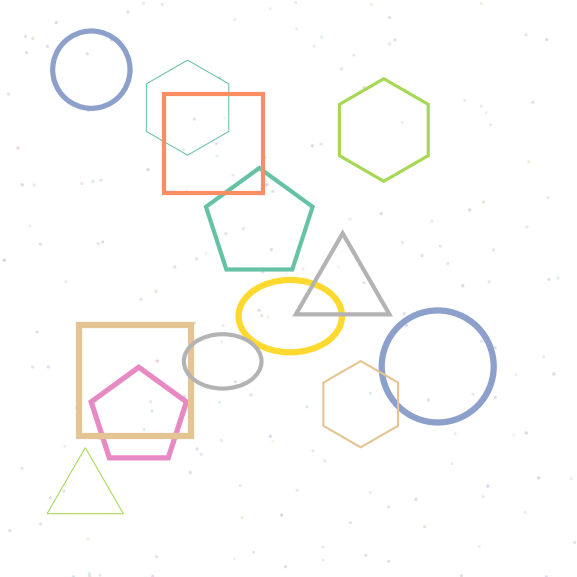[{"shape": "pentagon", "thickness": 2, "radius": 0.49, "center": [0.449, 0.611]}, {"shape": "hexagon", "thickness": 0.5, "radius": 0.41, "center": [0.325, 0.813]}, {"shape": "square", "thickness": 2, "radius": 0.43, "center": [0.37, 0.751]}, {"shape": "circle", "thickness": 2.5, "radius": 0.33, "center": [0.158, 0.879]}, {"shape": "circle", "thickness": 3, "radius": 0.48, "center": [0.758, 0.365]}, {"shape": "pentagon", "thickness": 2.5, "radius": 0.43, "center": [0.24, 0.276]}, {"shape": "triangle", "thickness": 0.5, "radius": 0.38, "center": [0.148, 0.148]}, {"shape": "hexagon", "thickness": 1.5, "radius": 0.44, "center": [0.665, 0.774]}, {"shape": "oval", "thickness": 3, "radius": 0.45, "center": [0.503, 0.452]}, {"shape": "hexagon", "thickness": 1, "radius": 0.37, "center": [0.625, 0.299]}, {"shape": "square", "thickness": 3, "radius": 0.48, "center": [0.234, 0.341]}, {"shape": "oval", "thickness": 2, "radius": 0.34, "center": [0.386, 0.373]}, {"shape": "triangle", "thickness": 2, "radius": 0.47, "center": [0.593, 0.502]}]